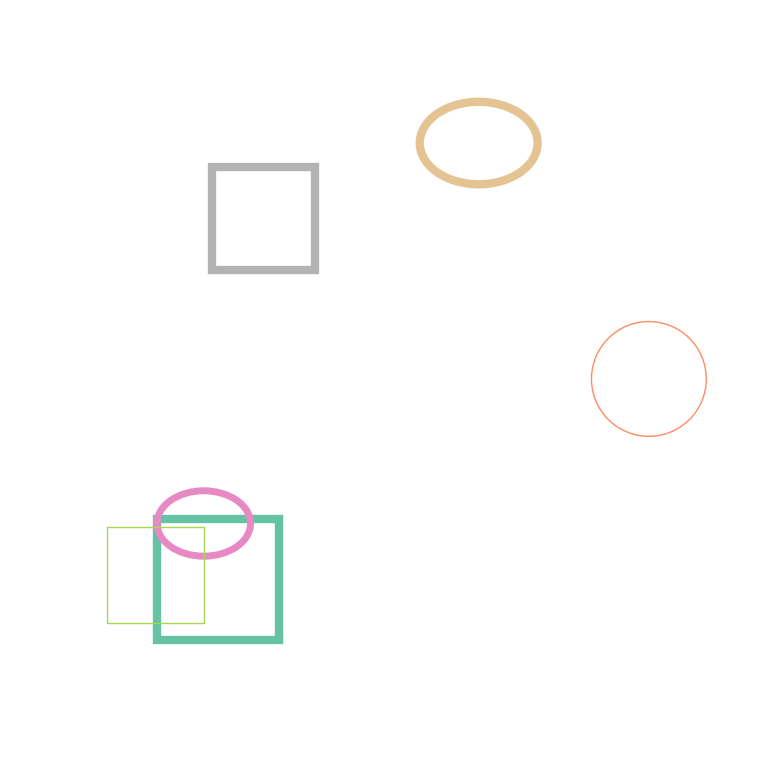[{"shape": "square", "thickness": 3, "radius": 0.39, "center": [0.283, 0.248]}, {"shape": "circle", "thickness": 0.5, "radius": 0.37, "center": [0.843, 0.508]}, {"shape": "oval", "thickness": 2.5, "radius": 0.3, "center": [0.265, 0.32]}, {"shape": "square", "thickness": 0.5, "radius": 0.31, "center": [0.202, 0.253]}, {"shape": "oval", "thickness": 3, "radius": 0.38, "center": [0.622, 0.814]}, {"shape": "square", "thickness": 3, "radius": 0.33, "center": [0.343, 0.716]}]